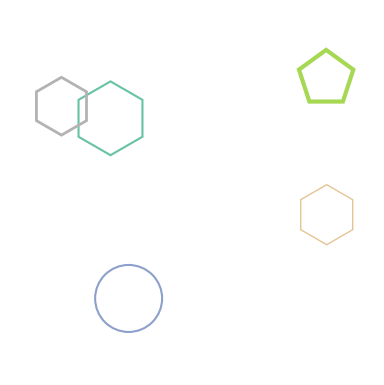[{"shape": "hexagon", "thickness": 1.5, "radius": 0.48, "center": [0.287, 0.693]}, {"shape": "circle", "thickness": 1.5, "radius": 0.43, "center": [0.334, 0.225]}, {"shape": "pentagon", "thickness": 3, "radius": 0.37, "center": [0.847, 0.796]}, {"shape": "hexagon", "thickness": 1, "radius": 0.39, "center": [0.849, 0.442]}, {"shape": "hexagon", "thickness": 2, "radius": 0.38, "center": [0.16, 0.724]}]